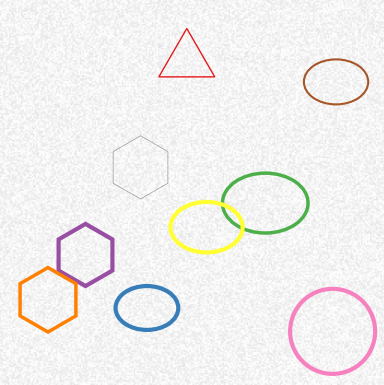[{"shape": "triangle", "thickness": 1, "radius": 0.42, "center": [0.485, 0.842]}, {"shape": "oval", "thickness": 3, "radius": 0.41, "center": [0.382, 0.2]}, {"shape": "oval", "thickness": 2.5, "radius": 0.56, "center": [0.689, 0.473]}, {"shape": "hexagon", "thickness": 3, "radius": 0.4, "center": [0.222, 0.338]}, {"shape": "hexagon", "thickness": 2.5, "radius": 0.42, "center": [0.125, 0.221]}, {"shape": "oval", "thickness": 3, "radius": 0.47, "center": [0.536, 0.41]}, {"shape": "oval", "thickness": 1.5, "radius": 0.42, "center": [0.873, 0.787]}, {"shape": "circle", "thickness": 3, "radius": 0.55, "center": [0.864, 0.139]}, {"shape": "hexagon", "thickness": 0.5, "radius": 0.41, "center": [0.365, 0.565]}]